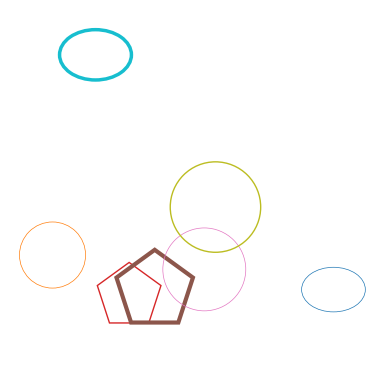[{"shape": "oval", "thickness": 0.5, "radius": 0.41, "center": [0.866, 0.248]}, {"shape": "circle", "thickness": 0.5, "radius": 0.43, "center": [0.136, 0.338]}, {"shape": "pentagon", "thickness": 1, "radius": 0.43, "center": [0.335, 0.231]}, {"shape": "pentagon", "thickness": 3, "radius": 0.52, "center": [0.402, 0.247]}, {"shape": "circle", "thickness": 0.5, "radius": 0.54, "center": [0.531, 0.3]}, {"shape": "circle", "thickness": 1, "radius": 0.59, "center": [0.56, 0.462]}, {"shape": "oval", "thickness": 2.5, "radius": 0.47, "center": [0.248, 0.858]}]